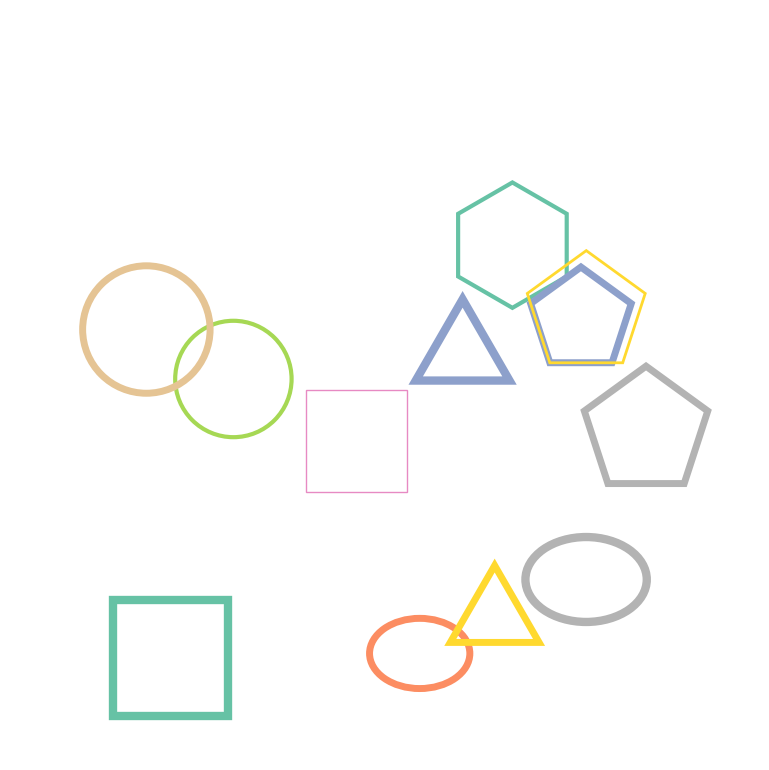[{"shape": "hexagon", "thickness": 1.5, "radius": 0.41, "center": [0.665, 0.682]}, {"shape": "square", "thickness": 3, "radius": 0.37, "center": [0.222, 0.146]}, {"shape": "oval", "thickness": 2.5, "radius": 0.33, "center": [0.545, 0.151]}, {"shape": "triangle", "thickness": 3, "radius": 0.35, "center": [0.601, 0.541]}, {"shape": "pentagon", "thickness": 2.5, "radius": 0.34, "center": [0.754, 0.585]}, {"shape": "square", "thickness": 0.5, "radius": 0.33, "center": [0.463, 0.427]}, {"shape": "circle", "thickness": 1.5, "radius": 0.38, "center": [0.303, 0.508]}, {"shape": "pentagon", "thickness": 1, "radius": 0.4, "center": [0.761, 0.594]}, {"shape": "triangle", "thickness": 2.5, "radius": 0.33, "center": [0.642, 0.199]}, {"shape": "circle", "thickness": 2.5, "radius": 0.41, "center": [0.19, 0.572]}, {"shape": "pentagon", "thickness": 2.5, "radius": 0.42, "center": [0.839, 0.44]}, {"shape": "oval", "thickness": 3, "radius": 0.39, "center": [0.761, 0.247]}]